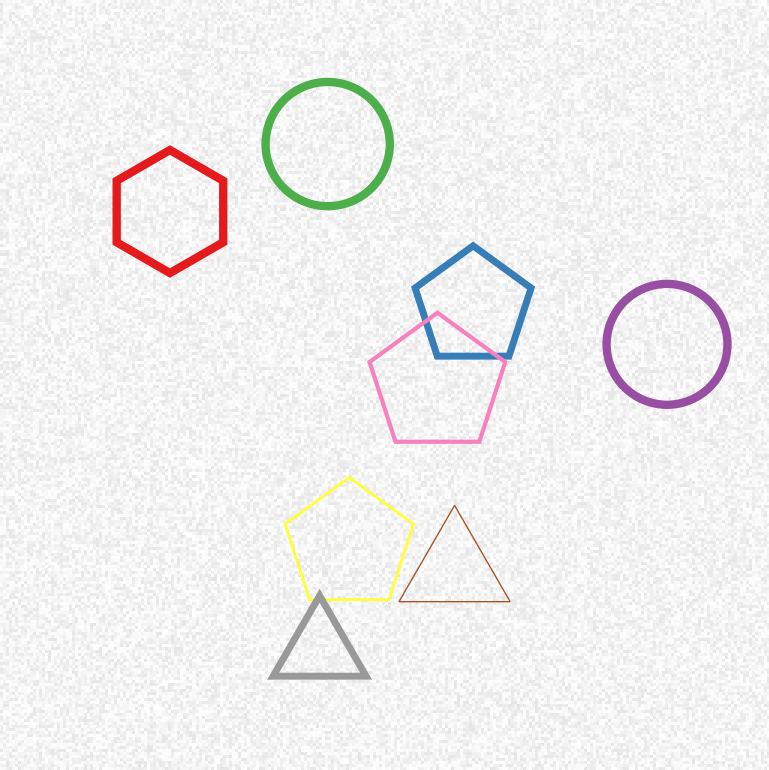[{"shape": "hexagon", "thickness": 3, "radius": 0.4, "center": [0.221, 0.725]}, {"shape": "pentagon", "thickness": 2.5, "radius": 0.4, "center": [0.614, 0.602]}, {"shape": "circle", "thickness": 3, "radius": 0.4, "center": [0.426, 0.813]}, {"shape": "circle", "thickness": 3, "radius": 0.39, "center": [0.866, 0.553]}, {"shape": "pentagon", "thickness": 1, "radius": 0.44, "center": [0.454, 0.292]}, {"shape": "triangle", "thickness": 0.5, "radius": 0.42, "center": [0.59, 0.26]}, {"shape": "pentagon", "thickness": 1.5, "radius": 0.46, "center": [0.568, 0.501]}, {"shape": "triangle", "thickness": 2.5, "radius": 0.35, "center": [0.415, 0.157]}]